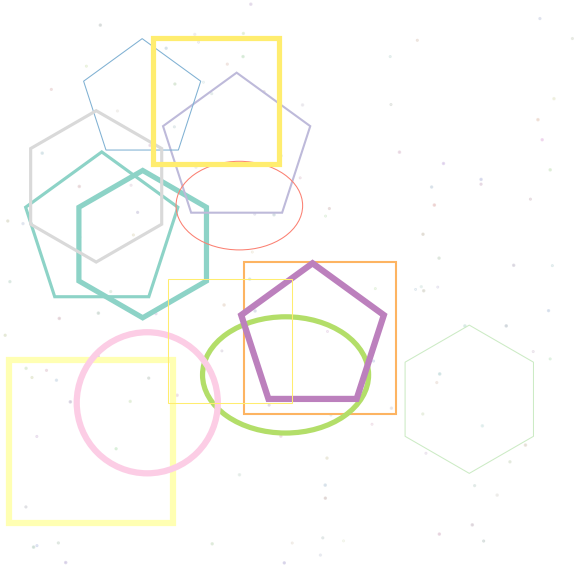[{"shape": "pentagon", "thickness": 1.5, "radius": 0.69, "center": [0.176, 0.597]}, {"shape": "hexagon", "thickness": 2.5, "radius": 0.64, "center": [0.247, 0.576]}, {"shape": "square", "thickness": 3, "radius": 0.71, "center": [0.158, 0.234]}, {"shape": "pentagon", "thickness": 1, "radius": 0.67, "center": [0.41, 0.739]}, {"shape": "oval", "thickness": 0.5, "radius": 0.55, "center": [0.414, 0.643]}, {"shape": "pentagon", "thickness": 0.5, "radius": 0.53, "center": [0.246, 0.826]}, {"shape": "square", "thickness": 1, "radius": 0.66, "center": [0.554, 0.414]}, {"shape": "oval", "thickness": 2.5, "radius": 0.72, "center": [0.494, 0.35]}, {"shape": "circle", "thickness": 3, "radius": 0.61, "center": [0.255, 0.302]}, {"shape": "hexagon", "thickness": 1.5, "radius": 0.66, "center": [0.167, 0.676]}, {"shape": "pentagon", "thickness": 3, "radius": 0.65, "center": [0.541, 0.413]}, {"shape": "hexagon", "thickness": 0.5, "radius": 0.64, "center": [0.813, 0.308]}, {"shape": "square", "thickness": 2.5, "radius": 0.55, "center": [0.374, 0.824]}, {"shape": "square", "thickness": 0.5, "radius": 0.53, "center": [0.398, 0.409]}]